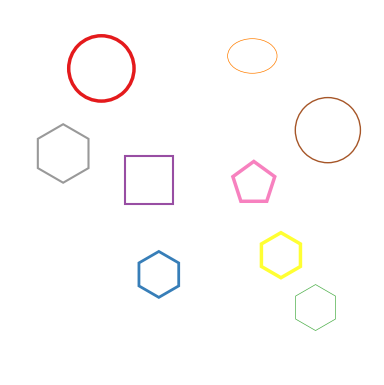[{"shape": "circle", "thickness": 2.5, "radius": 0.42, "center": [0.263, 0.822]}, {"shape": "hexagon", "thickness": 2, "radius": 0.3, "center": [0.413, 0.287]}, {"shape": "hexagon", "thickness": 0.5, "radius": 0.3, "center": [0.82, 0.201]}, {"shape": "square", "thickness": 1.5, "radius": 0.31, "center": [0.387, 0.533]}, {"shape": "oval", "thickness": 0.5, "radius": 0.32, "center": [0.655, 0.855]}, {"shape": "hexagon", "thickness": 2.5, "radius": 0.29, "center": [0.73, 0.337]}, {"shape": "circle", "thickness": 1, "radius": 0.42, "center": [0.852, 0.662]}, {"shape": "pentagon", "thickness": 2.5, "radius": 0.29, "center": [0.659, 0.523]}, {"shape": "hexagon", "thickness": 1.5, "radius": 0.38, "center": [0.164, 0.601]}]